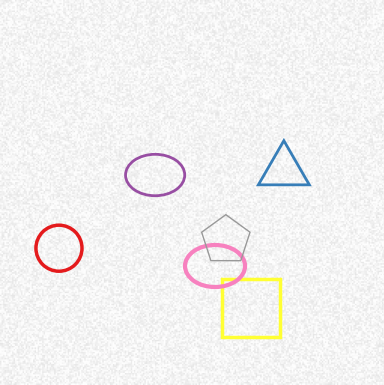[{"shape": "circle", "thickness": 2.5, "radius": 0.3, "center": [0.153, 0.355]}, {"shape": "triangle", "thickness": 2, "radius": 0.38, "center": [0.737, 0.558]}, {"shape": "oval", "thickness": 2, "radius": 0.38, "center": [0.403, 0.545]}, {"shape": "square", "thickness": 2.5, "radius": 0.38, "center": [0.652, 0.199]}, {"shape": "oval", "thickness": 3, "radius": 0.39, "center": [0.559, 0.309]}, {"shape": "pentagon", "thickness": 1, "radius": 0.33, "center": [0.587, 0.376]}]